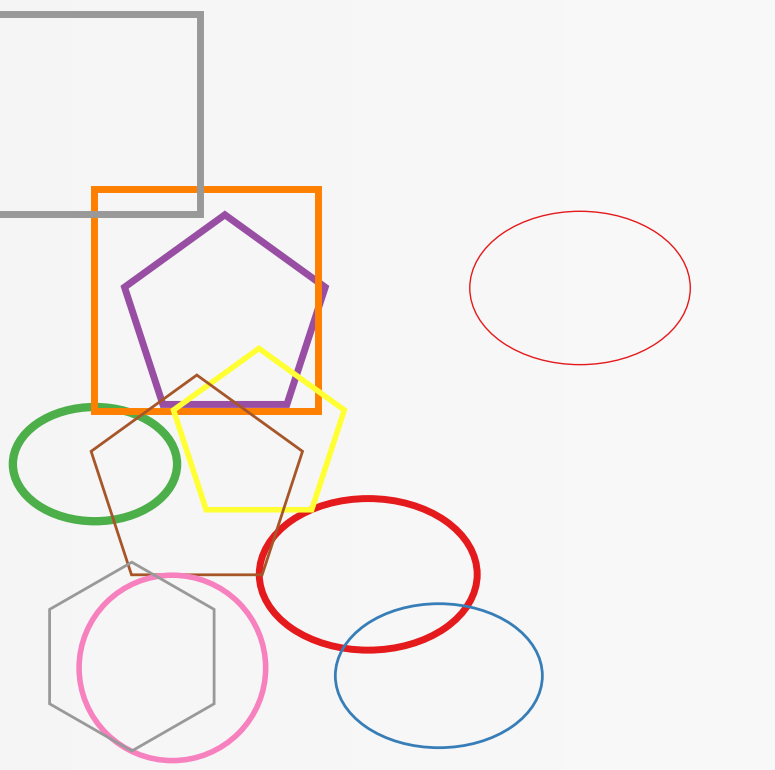[{"shape": "oval", "thickness": 2.5, "radius": 0.7, "center": [0.475, 0.254]}, {"shape": "oval", "thickness": 0.5, "radius": 0.71, "center": [0.748, 0.626]}, {"shape": "oval", "thickness": 1, "radius": 0.67, "center": [0.566, 0.122]}, {"shape": "oval", "thickness": 3, "radius": 0.53, "center": [0.123, 0.397]}, {"shape": "pentagon", "thickness": 2.5, "radius": 0.68, "center": [0.29, 0.585]}, {"shape": "square", "thickness": 2.5, "radius": 0.72, "center": [0.266, 0.61]}, {"shape": "pentagon", "thickness": 2, "radius": 0.58, "center": [0.334, 0.432]}, {"shape": "pentagon", "thickness": 1, "radius": 0.72, "center": [0.254, 0.37]}, {"shape": "circle", "thickness": 2, "radius": 0.6, "center": [0.222, 0.133]}, {"shape": "square", "thickness": 2.5, "radius": 0.65, "center": [0.128, 0.852]}, {"shape": "hexagon", "thickness": 1, "radius": 0.61, "center": [0.17, 0.147]}]